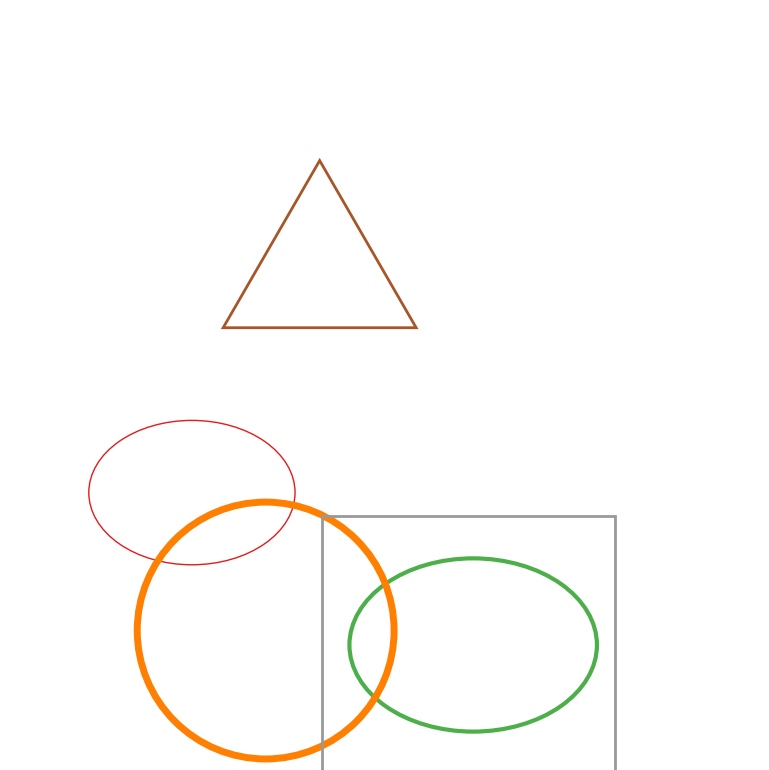[{"shape": "oval", "thickness": 0.5, "radius": 0.67, "center": [0.249, 0.36]}, {"shape": "oval", "thickness": 1.5, "radius": 0.8, "center": [0.615, 0.162]}, {"shape": "circle", "thickness": 2.5, "radius": 0.83, "center": [0.345, 0.181]}, {"shape": "triangle", "thickness": 1, "radius": 0.72, "center": [0.415, 0.647]}, {"shape": "square", "thickness": 1, "radius": 0.95, "center": [0.609, 0.139]}]